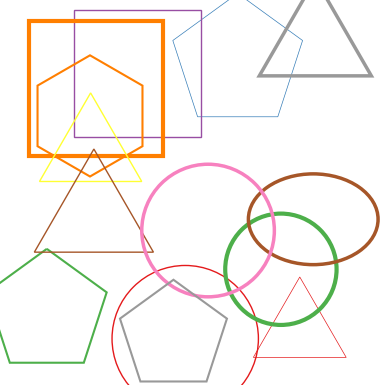[{"shape": "triangle", "thickness": 0.5, "radius": 0.7, "center": [0.779, 0.141]}, {"shape": "circle", "thickness": 1, "radius": 0.95, "center": [0.481, 0.12]}, {"shape": "pentagon", "thickness": 0.5, "radius": 0.89, "center": [0.617, 0.84]}, {"shape": "pentagon", "thickness": 1.5, "radius": 0.82, "center": [0.122, 0.19]}, {"shape": "circle", "thickness": 3, "radius": 0.72, "center": [0.73, 0.301]}, {"shape": "square", "thickness": 1, "radius": 0.82, "center": [0.357, 0.81]}, {"shape": "square", "thickness": 3, "radius": 0.87, "center": [0.249, 0.77]}, {"shape": "hexagon", "thickness": 1.5, "radius": 0.79, "center": [0.234, 0.699]}, {"shape": "triangle", "thickness": 1, "radius": 0.77, "center": [0.235, 0.605]}, {"shape": "oval", "thickness": 2.5, "radius": 0.84, "center": [0.814, 0.43]}, {"shape": "triangle", "thickness": 1, "radius": 0.89, "center": [0.244, 0.434]}, {"shape": "circle", "thickness": 2.5, "radius": 0.86, "center": [0.54, 0.401]}, {"shape": "triangle", "thickness": 2.5, "radius": 0.84, "center": [0.819, 0.887]}, {"shape": "pentagon", "thickness": 1.5, "radius": 0.73, "center": [0.451, 0.127]}]